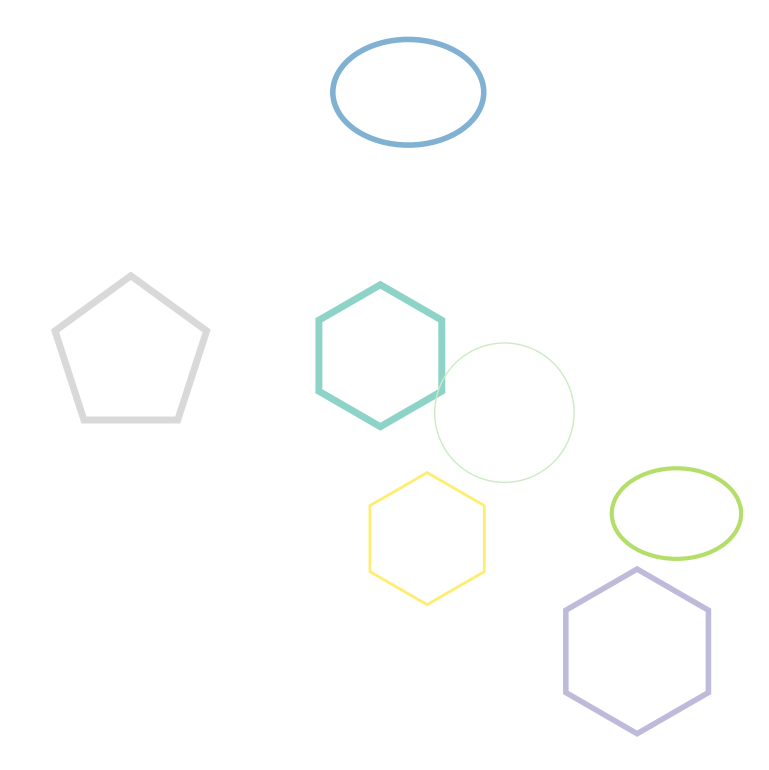[{"shape": "hexagon", "thickness": 2.5, "radius": 0.46, "center": [0.494, 0.538]}, {"shape": "hexagon", "thickness": 2, "radius": 0.53, "center": [0.827, 0.154]}, {"shape": "oval", "thickness": 2, "radius": 0.49, "center": [0.53, 0.88]}, {"shape": "oval", "thickness": 1.5, "radius": 0.42, "center": [0.879, 0.333]}, {"shape": "pentagon", "thickness": 2.5, "radius": 0.52, "center": [0.17, 0.538]}, {"shape": "circle", "thickness": 0.5, "radius": 0.45, "center": [0.655, 0.464]}, {"shape": "hexagon", "thickness": 1, "radius": 0.43, "center": [0.555, 0.3]}]